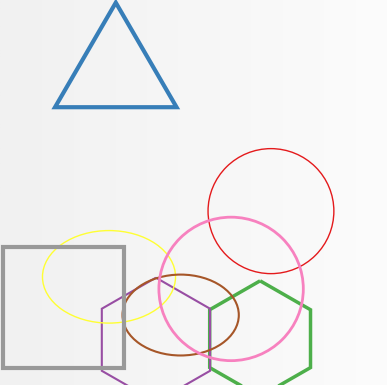[{"shape": "circle", "thickness": 1, "radius": 0.81, "center": [0.699, 0.452]}, {"shape": "triangle", "thickness": 3, "radius": 0.91, "center": [0.299, 0.812]}, {"shape": "hexagon", "thickness": 2.5, "radius": 0.75, "center": [0.671, 0.12]}, {"shape": "hexagon", "thickness": 1.5, "radius": 0.81, "center": [0.402, 0.117]}, {"shape": "oval", "thickness": 1, "radius": 0.86, "center": [0.281, 0.281]}, {"shape": "oval", "thickness": 1.5, "radius": 0.75, "center": [0.466, 0.182]}, {"shape": "circle", "thickness": 2, "radius": 0.93, "center": [0.596, 0.25]}, {"shape": "square", "thickness": 3, "radius": 0.78, "center": [0.164, 0.201]}]